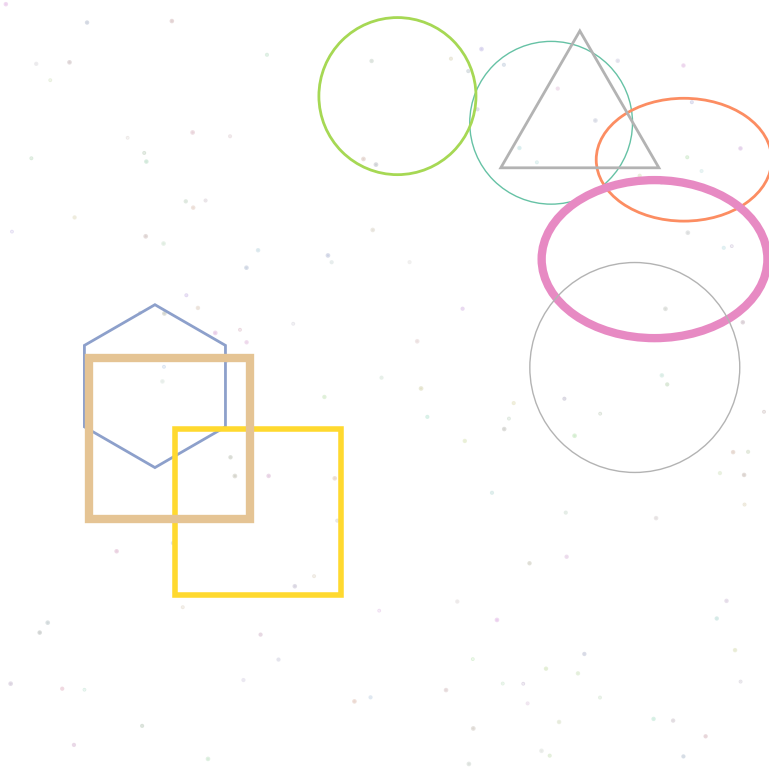[{"shape": "circle", "thickness": 0.5, "radius": 0.53, "center": [0.716, 0.841]}, {"shape": "oval", "thickness": 1, "radius": 0.57, "center": [0.888, 0.793]}, {"shape": "hexagon", "thickness": 1, "radius": 0.53, "center": [0.201, 0.499]}, {"shape": "oval", "thickness": 3, "radius": 0.73, "center": [0.85, 0.663]}, {"shape": "circle", "thickness": 1, "radius": 0.51, "center": [0.516, 0.875]}, {"shape": "square", "thickness": 2, "radius": 0.54, "center": [0.335, 0.335]}, {"shape": "square", "thickness": 3, "radius": 0.52, "center": [0.22, 0.43]}, {"shape": "circle", "thickness": 0.5, "radius": 0.68, "center": [0.824, 0.523]}, {"shape": "triangle", "thickness": 1, "radius": 0.59, "center": [0.753, 0.841]}]